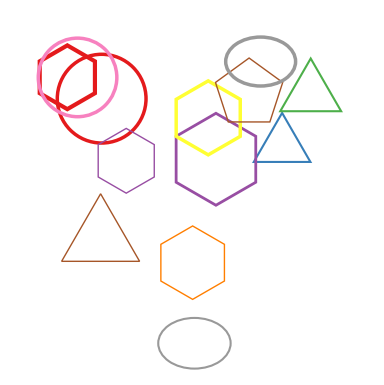[{"shape": "circle", "thickness": 2.5, "radius": 0.58, "center": [0.264, 0.744]}, {"shape": "hexagon", "thickness": 3, "radius": 0.41, "center": [0.175, 0.799]}, {"shape": "triangle", "thickness": 1.5, "radius": 0.42, "center": [0.733, 0.622]}, {"shape": "triangle", "thickness": 1.5, "radius": 0.46, "center": [0.807, 0.757]}, {"shape": "hexagon", "thickness": 2, "radius": 0.6, "center": [0.561, 0.586]}, {"shape": "hexagon", "thickness": 1, "radius": 0.42, "center": [0.328, 0.582]}, {"shape": "hexagon", "thickness": 1, "radius": 0.48, "center": [0.5, 0.318]}, {"shape": "hexagon", "thickness": 2.5, "radius": 0.48, "center": [0.541, 0.694]}, {"shape": "triangle", "thickness": 1, "radius": 0.58, "center": [0.261, 0.38]}, {"shape": "pentagon", "thickness": 1, "radius": 0.46, "center": [0.647, 0.758]}, {"shape": "circle", "thickness": 2.5, "radius": 0.51, "center": [0.201, 0.799]}, {"shape": "oval", "thickness": 2.5, "radius": 0.45, "center": [0.677, 0.84]}, {"shape": "oval", "thickness": 1.5, "radius": 0.47, "center": [0.505, 0.108]}]